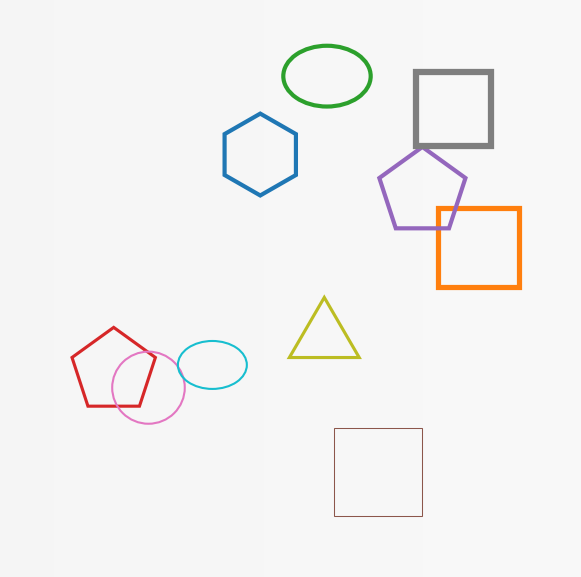[{"shape": "hexagon", "thickness": 2, "radius": 0.35, "center": [0.448, 0.732]}, {"shape": "square", "thickness": 2.5, "radius": 0.35, "center": [0.823, 0.57]}, {"shape": "oval", "thickness": 2, "radius": 0.38, "center": [0.563, 0.867]}, {"shape": "pentagon", "thickness": 1.5, "radius": 0.38, "center": [0.196, 0.357]}, {"shape": "pentagon", "thickness": 2, "radius": 0.39, "center": [0.727, 0.667]}, {"shape": "square", "thickness": 0.5, "radius": 0.38, "center": [0.651, 0.182]}, {"shape": "circle", "thickness": 1, "radius": 0.31, "center": [0.255, 0.328]}, {"shape": "square", "thickness": 3, "radius": 0.32, "center": [0.781, 0.811]}, {"shape": "triangle", "thickness": 1.5, "radius": 0.35, "center": [0.558, 0.415]}, {"shape": "oval", "thickness": 1, "radius": 0.3, "center": [0.365, 0.367]}]